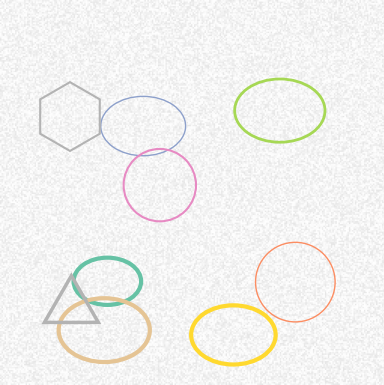[{"shape": "oval", "thickness": 3, "radius": 0.44, "center": [0.279, 0.269]}, {"shape": "circle", "thickness": 1, "radius": 0.52, "center": [0.767, 0.267]}, {"shape": "oval", "thickness": 1, "radius": 0.55, "center": [0.372, 0.673]}, {"shape": "circle", "thickness": 1.5, "radius": 0.47, "center": [0.415, 0.519]}, {"shape": "oval", "thickness": 2, "radius": 0.59, "center": [0.727, 0.713]}, {"shape": "oval", "thickness": 3, "radius": 0.55, "center": [0.606, 0.13]}, {"shape": "oval", "thickness": 3, "radius": 0.59, "center": [0.271, 0.143]}, {"shape": "hexagon", "thickness": 1.5, "radius": 0.45, "center": [0.182, 0.697]}, {"shape": "triangle", "thickness": 2.5, "radius": 0.4, "center": [0.185, 0.203]}]